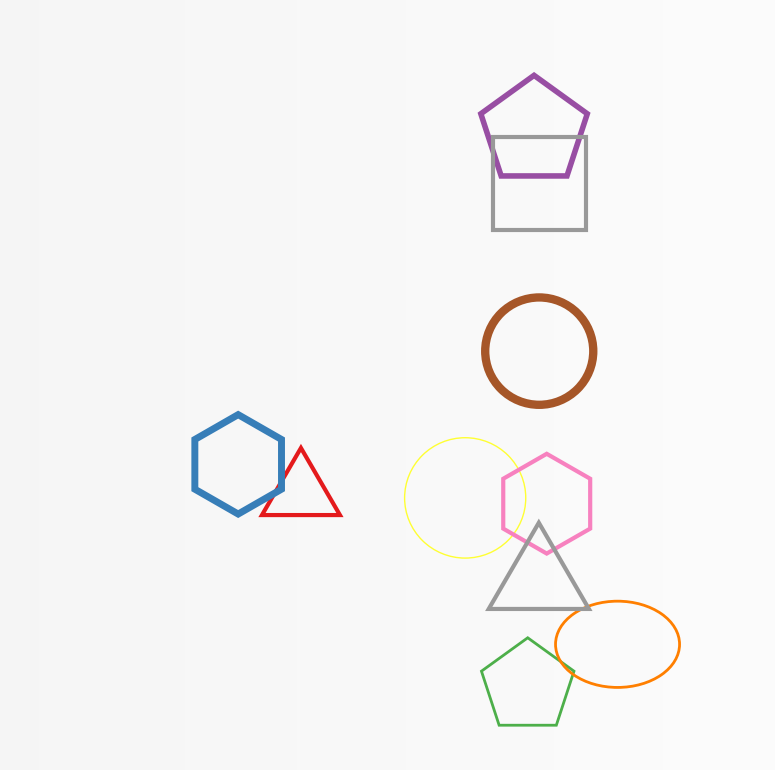[{"shape": "triangle", "thickness": 1.5, "radius": 0.29, "center": [0.388, 0.36]}, {"shape": "hexagon", "thickness": 2.5, "radius": 0.32, "center": [0.307, 0.397]}, {"shape": "pentagon", "thickness": 1, "radius": 0.31, "center": [0.681, 0.109]}, {"shape": "pentagon", "thickness": 2, "radius": 0.36, "center": [0.689, 0.83]}, {"shape": "oval", "thickness": 1, "radius": 0.4, "center": [0.797, 0.163]}, {"shape": "circle", "thickness": 0.5, "radius": 0.39, "center": [0.6, 0.353]}, {"shape": "circle", "thickness": 3, "radius": 0.35, "center": [0.696, 0.544]}, {"shape": "hexagon", "thickness": 1.5, "radius": 0.32, "center": [0.705, 0.346]}, {"shape": "triangle", "thickness": 1.5, "radius": 0.37, "center": [0.695, 0.246]}, {"shape": "square", "thickness": 1.5, "radius": 0.3, "center": [0.696, 0.761]}]